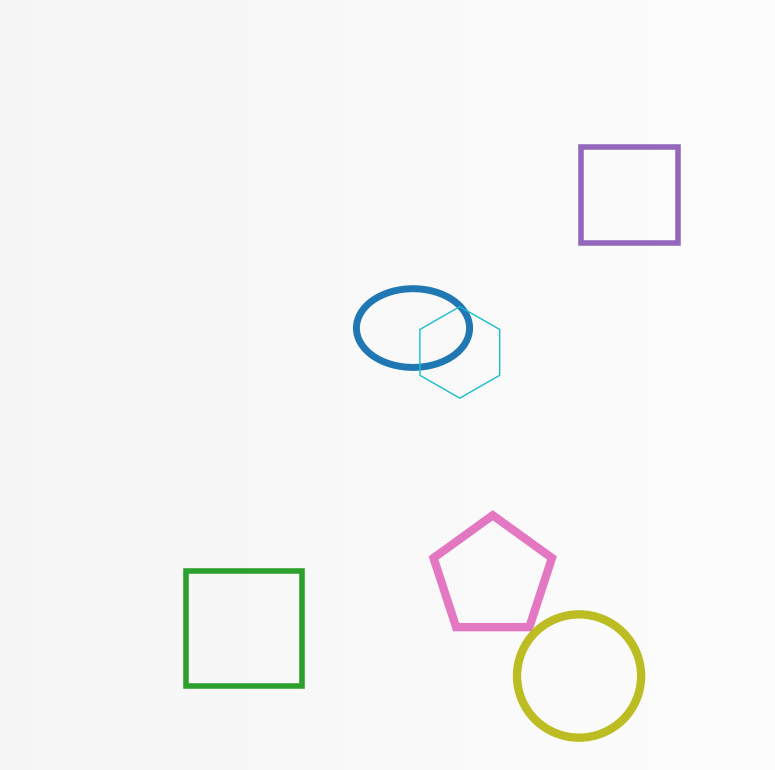[{"shape": "oval", "thickness": 2.5, "radius": 0.37, "center": [0.533, 0.574]}, {"shape": "square", "thickness": 2, "radius": 0.37, "center": [0.315, 0.184]}, {"shape": "square", "thickness": 2, "radius": 0.31, "center": [0.812, 0.746]}, {"shape": "pentagon", "thickness": 3, "radius": 0.4, "center": [0.636, 0.25]}, {"shape": "circle", "thickness": 3, "radius": 0.4, "center": [0.747, 0.122]}, {"shape": "hexagon", "thickness": 0.5, "radius": 0.3, "center": [0.593, 0.542]}]